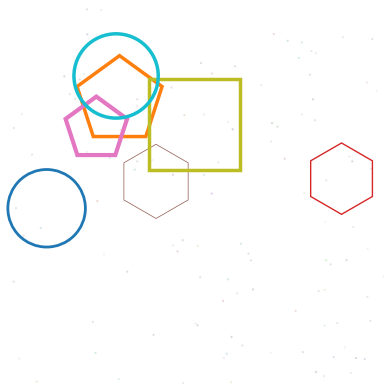[{"shape": "circle", "thickness": 2, "radius": 0.5, "center": [0.121, 0.459]}, {"shape": "pentagon", "thickness": 2.5, "radius": 0.58, "center": [0.311, 0.739]}, {"shape": "hexagon", "thickness": 1, "radius": 0.46, "center": [0.887, 0.536]}, {"shape": "hexagon", "thickness": 0.5, "radius": 0.48, "center": [0.405, 0.529]}, {"shape": "pentagon", "thickness": 3, "radius": 0.42, "center": [0.25, 0.665]}, {"shape": "square", "thickness": 2.5, "radius": 0.59, "center": [0.505, 0.677]}, {"shape": "circle", "thickness": 2.5, "radius": 0.55, "center": [0.302, 0.803]}]